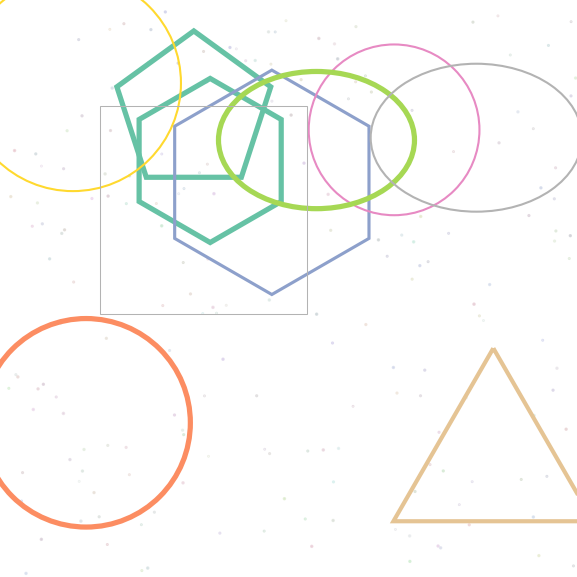[{"shape": "pentagon", "thickness": 2.5, "radius": 0.7, "center": [0.336, 0.805]}, {"shape": "hexagon", "thickness": 2.5, "radius": 0.71, "center": [0.364, 0.721]}, {"shape": "circle", "thickness": 2.5, "radius": 0.9, "center": [0.149, 0.267]}, {"shape": "hexagon", "thickness": 1.5, "radius": 0.97, "center": [0.471, 0.683]}, {"shape": "circle", "thickness": 1, "radius": 0.74, "center": [0.682, 0.774]}, {"shape": "oval", "thickness": 2.5, "radius": 0.85, "center": [0.548, 0.757]}, {"shape": "circle", "thickness": 1, "radius": 0.94, "center": [0.126, 0.855]}, {"shape": "triangle", "thickness": 2, "radius": 1.0, "center": [0.854, 0.196]}, {"shape": "square", "thickness": 0.5, "radius": 0.9, "center": [0.352, 0.635]}, {"shape": "oval", "thickness": 1, "radius": 0.91, "center": [0.825, 0.761]}]